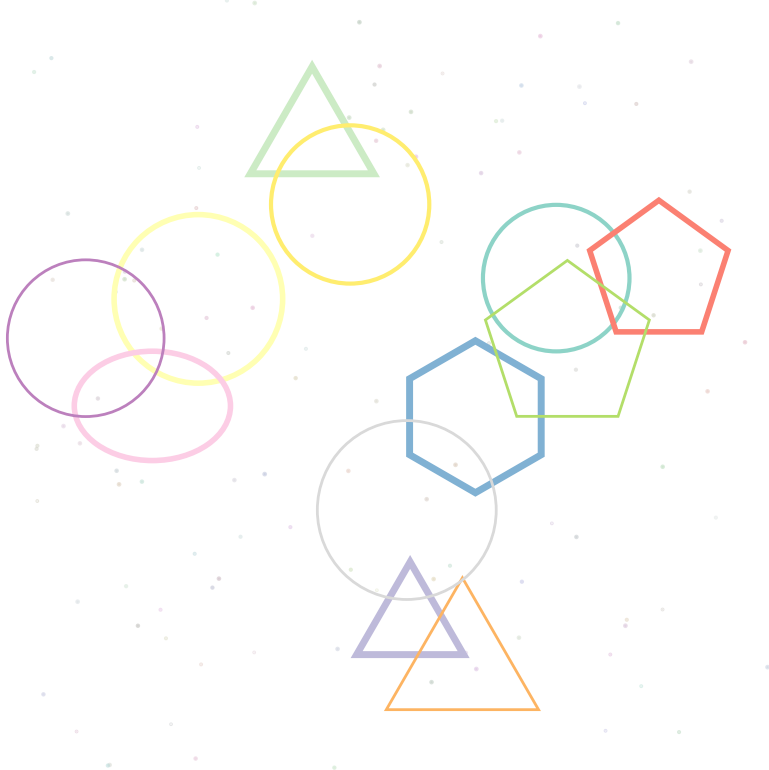[{"shape": "circle", "thickness": 1.5, "radius": 0.48, "center": [0.722, 0.639]}, {"shape": "circle", "thickness": 2, "radius": 0.55, "center": [0.258, 0.612]}, {"shape": "triangle", "thickness": 2.5, "radius": 0.4, "center": [0.533, 0.19]}, {"shape": "pentagon", "thickness": 2, "radius": 0.47, "center": [0.856, 0.645]}, {"shape": "hexagon", "thickness": 2.5, "radius": 0.49, "center": [0.617, 0.459]}, {"shape": "triangle", "thickness": 1, "radius": 0.57, "center": [0.601, 0.135]}, {"shape": "pentagon", "thickness": 1, "radius": 0.56, "center": [0.737, 0.55]}, {"shape": "oval", "thickness": 2, "radius": 0.51, "center": [0.198, 0.473]}, {"shape": "circle", "thickness": 1, "radius": 0.58, "center": [0.528, 0.338]}, {"shape": "circle", "thickness": 1, "radius": 0.51, "center": [0.111, 0.561]}, {"shape": "triangle", "thickness": 2.5, "radius": 0.46, "center": [0.405, 0.821]}, {"shape": "circle", "thickness": 1.5, "radius": 0.51, "center": [0.455, 0.734]}]